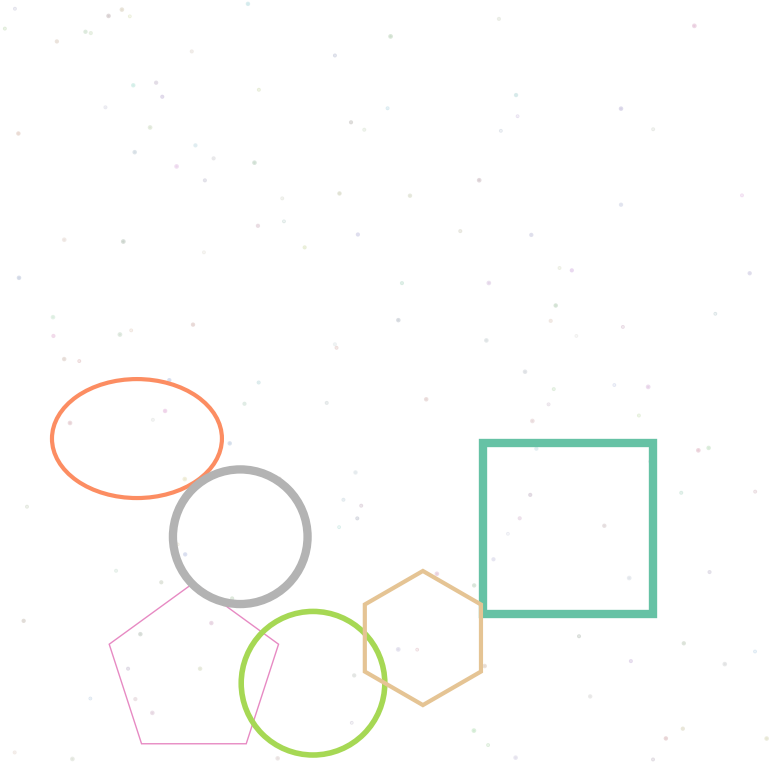[{"shape": "square", "thickness": 3, "radius": 0.55, "center": [0.737, 0.314]}, {"shape": "oval", "thickness": 1.5, "radius": 0.55, "center": [0.178, 0.43]}, {"shape": "pentagon", "thickness": 0.5, "radius": 0.58, "center": [0.252, 0.128]}, {"shape": "circle", "thickness": 2, "radius": 0.47, "center": [0.407, 0.113]}, {"shape": "hexagon", "thickness": 1.5, "radius": 0.44, "center": [0.549, 0.171]}, {"shape": "circle", "thickness": 3, "radius": 0.44, "center": [0.312, 0.303]}]